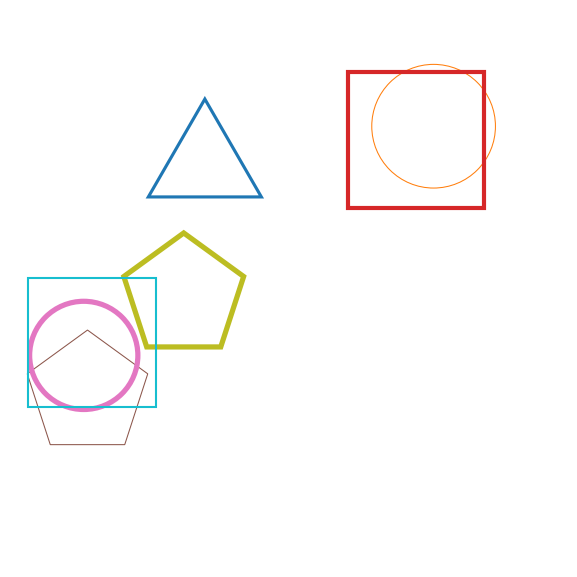[{"shape": "triangle", "thickness": 1.5, "radius": 0.56, "center": [0.355, 0.715]}, {"shape": "circle", "thickness": 0.5, "radius": 0.54, "center": [0.751, 0.781]}, {"shape": "square", "thickness": 2, "radius": 0.59, "center": [0.721, 0.756]}, {"shape": "pentagon", "thickness": 0.5, "radius": 0.55, "center": [0.152, 0.318]}, {"shape": "circle", "thickness": 2.5, "radius": 0.47, "center": [0.145, 0.384]}, {"shape": "pentagon", "thickness": 2.5, "radius": 0.55, "center": [0.318, 0.487]}, {"shape": "square", "thickness": 1, "radius": 0.56, "center": [0.16, 0.406]}]